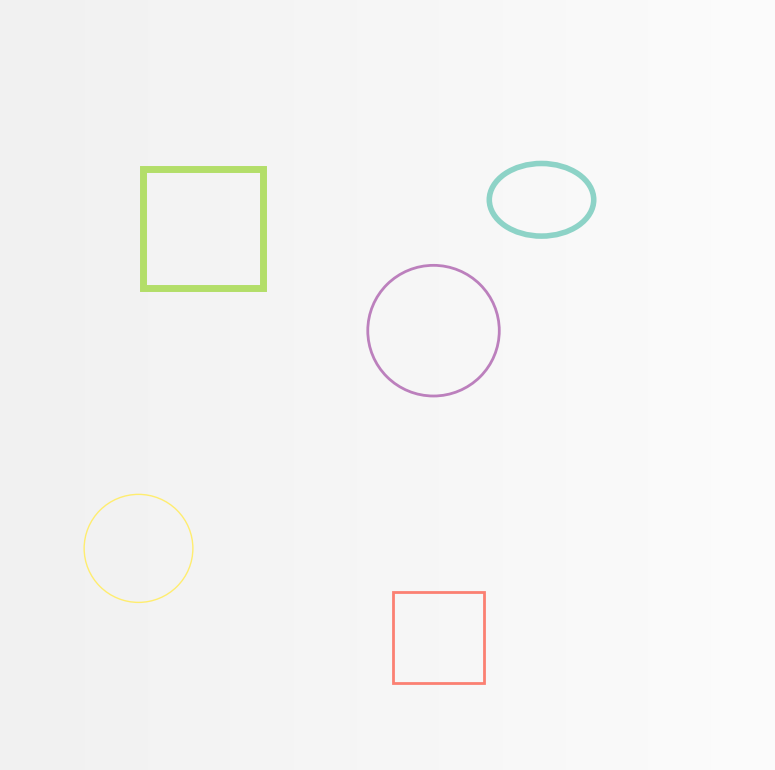[{"shape": "oval", "thickness": 2, "radius": 0.34, "center": [0.699, 0.741]}, {"shape": "square", "thickness": 1, "radius": 0.29, "center": [0.566, 0.172]}, {"shape": "square", "thickness": 2.5, "radius": 0.39, "center": [0.262, 0.704]}, {"shape": "circle", "thickness": 1, "radius": 0.42, "center": [0.559, 0.571]}, {"shape": "circle", "thickness": 0.5, "radius": 0.35, "center": [0.179, 0.288]}]